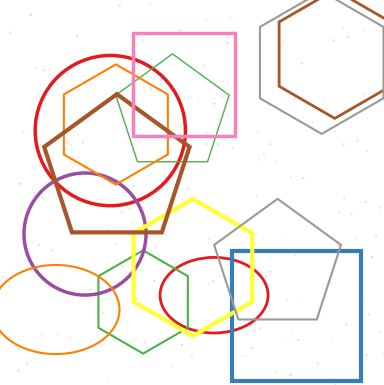[{"shape": "circle", "thickness": 2.5, "radius": 0.98, "center": [0.287, 0.661]}, {"shape": "oval", "thickness": 2, "radius": 0.7, "center": [0.556, 0.233]}, {"shape": "square", "thickness": 3, "radius": 0.84, "center": [0.769, 0.179]}, {"shape": "pentagon", "thickness": 1, "radius": 0.77, "center": [0.448, 0.705]}, {"shape": "hexagon", "thickness": 1.5, "radius": 0.67, "center": [0.372, 0.216]}, {"shape": "circle", "thickness": 2.5, "radius": 0.79, "center": [0.221, 0.392]}, {"shape": "oval", "thickness": 1.5, "radius": 0.83, "center": [0.145, 0.196]}, {"shape": "hexagon", "thickness": 1.5, "radius": 0.78, "center": [0.301, 0.677]}, {"shape": "hexagon", "thickness": 3, "radius": 0.89, "center": [0.501, 0.305]}, {"shape": "pentagon", "thickness": 3, "radius": 0.99, "center": [0.304, 0.557]}, {"shape": "hexagon", "thickness": 2, "radius": 0.84, "center": [0.87, 0.859]}, {"shape": "square", "thickness": 2.5, "radius": 0.67, "center": [0.478, 0.781]}, {"shape": "hexagon", "thickness": 1.5, "radius": 0.93, "center": [0.836, 0.837]}, {"shape": "pentagon", "thickness": 1.5, "radius": 0.87, "center": [0.721, 0.31]}]